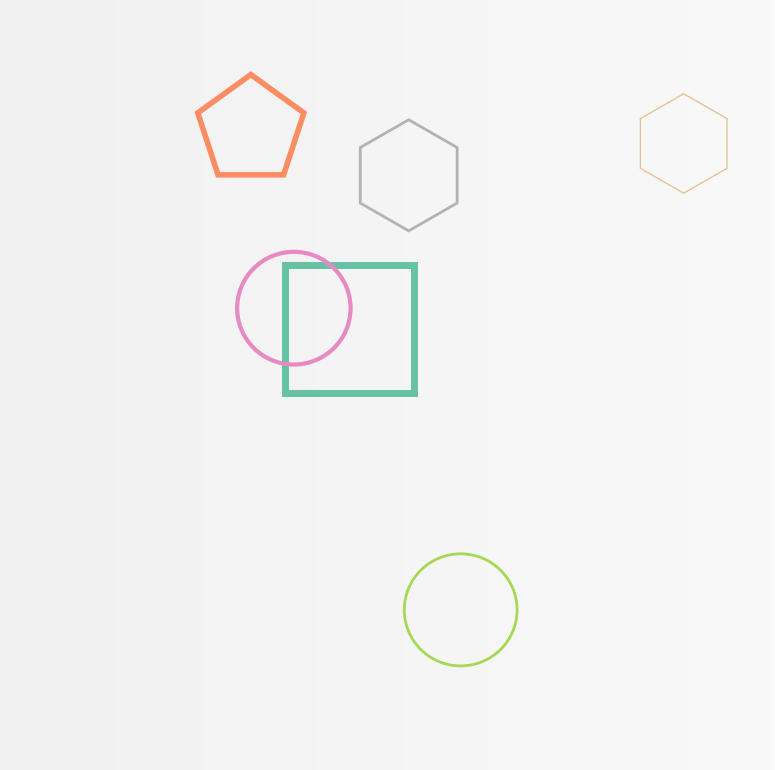[{"shape": "square", "thickness": 2.5, "radius": 0.42, "center": [0.451, 0.573]}, {"shape": "pentagon", "thickness": 2, "radius": 0.36, "center": [0.324, 0.831]}, {"shape": "circle", "thickness": 1.5, "radius": 0.37, "center": [0.379, 0.6]}, {"shape": "circle", "thickness": 1, "radius": 0.36, "center": [0.594, 0.208]}, {"shape": "hexagon", "thickness": 0.5, "radius": 0.32, "center": [0.882, 0.814]}, {"shape": "hexagon", "thickness": 1, "radius": 0.36, "center": [0.527, 0.772]}]